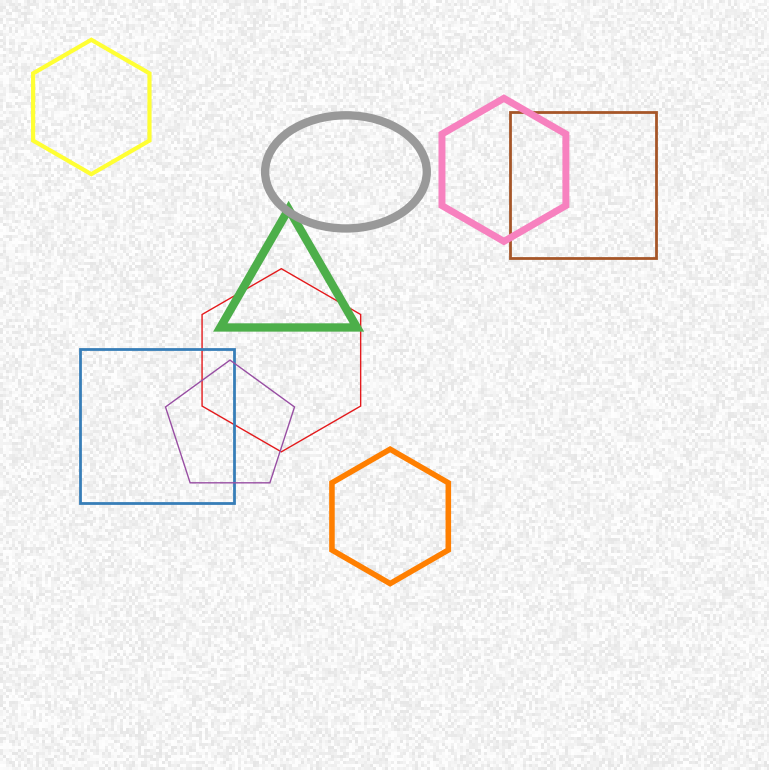[{"shape": "hexagon", "thickness": 0.5, "radius": 0.59, "center": [0.365, 0.532]}, {"shape": "square", "thickness": 1, "radius": 0.5, "center": [0.204, 0.447]}, {"shape": "triangle", "thickness": 3, "radius": 0.51, "center": [0.375, 0.626]}, {"shape": "pentagon", "thickness": 0.5, "radius": 0.44, "center": [0.299, 0.444]}, {"shape": "hexagon", "thickness": 2, "radius": 0.44, "center": [0.507, 0.329]}, {"shape": "hexagon", "thickness": 1.5, "radius": 0.44, "center": [0.119, 0.861]}, {"shape": "square", "thickness": 1, "radius": 0.47, "center": [0.757, 0.76]}, {"shape": "hexagon", "thickness": 2.5, "radius": 0.46, "center": [0.654, 0.779]}, {"shape": "oval", "thickness": 3, "radius": 0.52, "center": [0.449, 0.777]}]